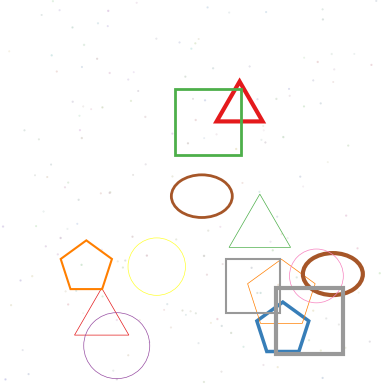[{"shape": "triangle", "thickness": 3, "radius": 0.35, "center": [0.622, 0.719]}, {"shape": "triangle", "thickness": 0.5, "radius": 0.41, "center": [0.264, 0.17]}, {"shape": "pentagon", "thickness": 2.5, "radius": 0.35, "center": [0.735, 0.144]}, {"shape": "square", "thickness": 2, "radius": 0.43, "center": [0.54, 0.682]}, {"shape": "triangle", "thickness": 0.5, "radius": 0.46, "center": [0.675, 0.404]}, {"shape": "circle", "thickness": 0.5, "radius": 0.43, "center": [0.303, 0.102]}, {"shape": "pentagon", "thickness": 1.5, "radius": 0.35, "center": [0.224, 0.306]}, {"shape": "pentagon", "thickness": 0.5, "radius": 0.46, "center": [0.731, 0.235]}, {"shape": "circle", "thickness": 0.5, "radius": 0.37, "center": [0.407, 0.307]}, {"shape": "oval", "thickness": 2, "radius": 0.4, "center": [0.524, 0.49]}, {"shape": "oval", "thickness": 3, "radius": 0.39, "center": [0.865, 0.288]}, {"shape": "circle", "thickness": 0.5, "radius": 0.35, "center": [0.822, 0.283]}, {"shape": "square", "thickness": 1.5, "radius": 0.35, "center": [0.656, 0.256]}, {"shape": "square", "thickness": 3, "radius": 0.43, "center": [0.804, 0.167]}]